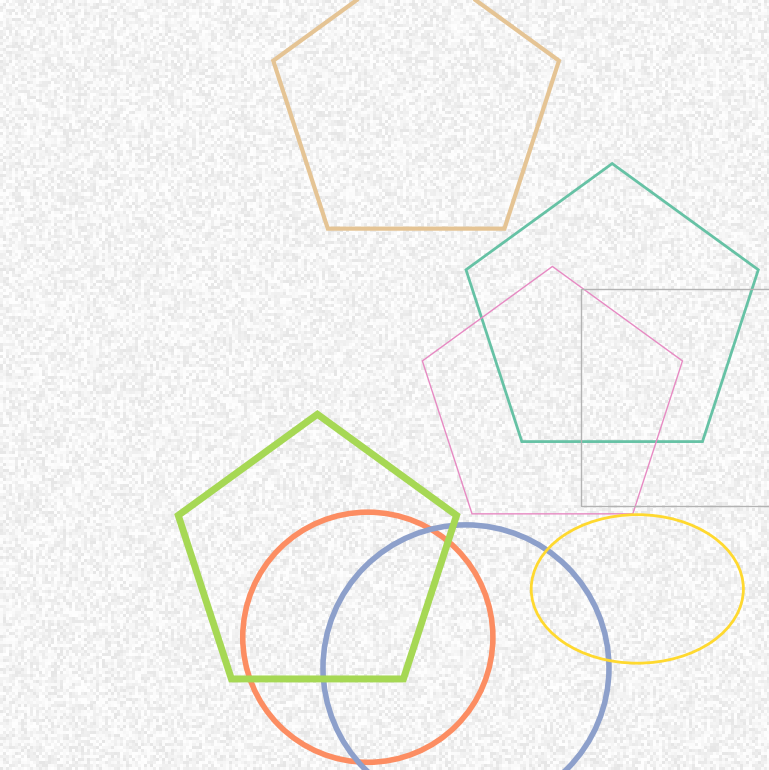[{"shape": "pentagon", "thickness": 1, "radius": 1.0, "center": [0.795, 0.588]}, {"shape": "circle", "thickness": 2, "radius": 0.81, "center": [0.478, 0.172]}, {"shape": "circle", "thickness": 2, "radius": 0.93, "center": [0.605, 0.133]}, {"shape": "pentagon", "thickness": 0.5, "radius": 0.89, "center": [0.717, 0.476]}, {"shape": "pentagon", "thickness": 2.5, "radius": 0.95, "center": [0.412, 0.272]}, {"shape": "oval", "thickness": 1, "radius": 0.69, "center": [0.828, 0.235]}, {"shape": "pentagon", "thickness": 1.5, "radius": 0.98, "center": [0.54, 0.861]}, {"shape": "square", "thickness": 0.5, "radius": 0.7, "center": [0.895, 0.484]}]